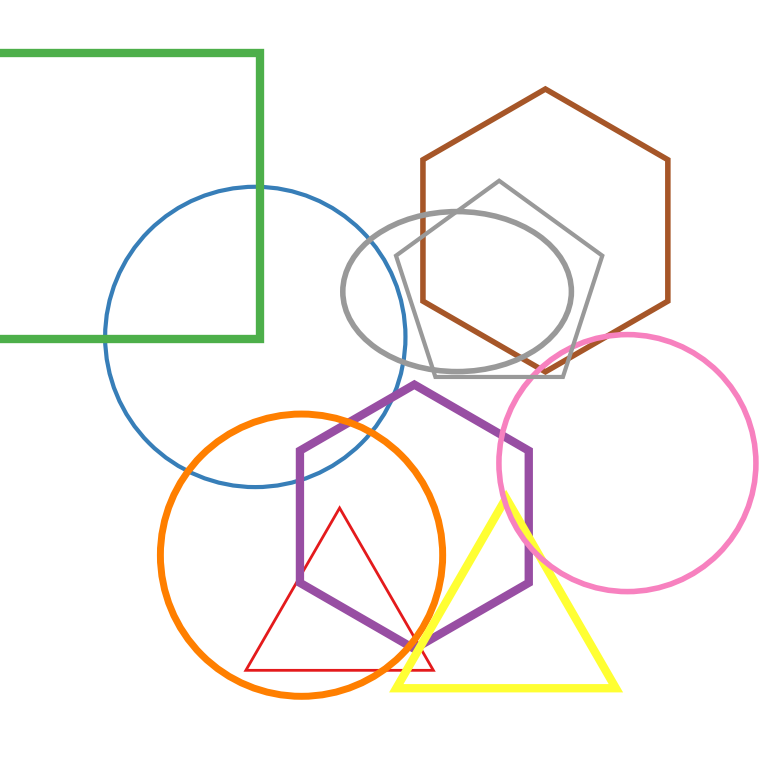[{"shape": "triangle", "thickness": 1, "radius": 0.7, "center": [0.441, 0.2]}, {"shape": "circle", "thickness": 1.5, "radius": 0.98, "center": [0.332, 0.562]}, {"shape": "square", "thickness": 3, "radius": 0.93, "center": [0.152, 0.746]}, {"shape": "hexagon", "thickness": 3, "radius": 0.86, "center": [0.538, 0.329]}, {"shape": "circle", "thickness": 2.5, "radius": 0.92, "center": [0.392, 0.279]}, {"shape": "triangle", "thickness": 3, "radius": 0.82, "center": [0.657, 0.189]}, {"shape": "hexagon", "thickness": 2, "radius": 0.92, "center": [0.708, 0.701]}, {"shape": "circle", "thickness": 2, "radius": 0.83, "center": [0.815, 0.399]}, {"shape": "pentagon", "thickness": 1.5, "radius": 0.7, "center": [0.648, 0.624]}, {"shape": "oval", "thickness": 2, "radius": 0.74, "center": [0.594, 0.621]}]